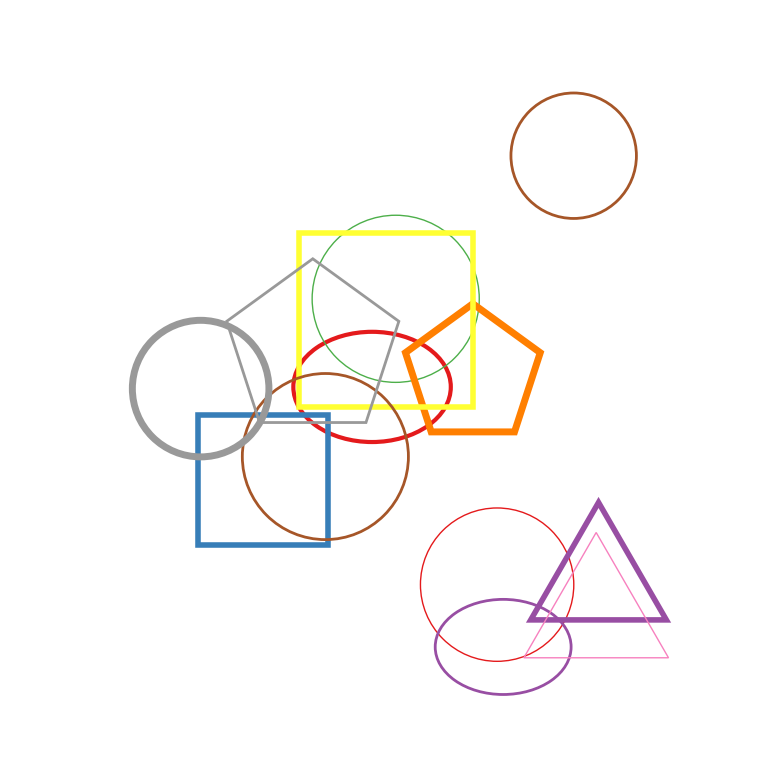[{"shape": "oval", "thickness": 1.5, "radius": 0.51, "center": [0.483, 0.498]}, {"shape": "circle", "thickness": 0.5, "radius": 0.5, "center": [0.646, 0.241]}, {"shape": "square", "thickness": 2, "radius": 0.42, "center": [0.342, 0.376]}, {"shape": "circle", "thickness": 0.5, "radius": 0.54, "center": [0.514, 0.612]}, {"shape": "triangle", "thickness": 2, "radius": 0.51, "center": [0.777, 0.246]}, {"shape": "oval", "thickness": 1, "radius": 0.44, "center": [0.653, 0.16]}, {"shape": "pentagon", "thickness": 2.5, "radius": 0.46, "center": [0.614, 0.514]}, {"shape": "square", "thickness": 2, "radius": 0.56, "center": [0.501, 0.585]}, {"shape": "circle", "thickness": 1, "radius": 0.41, "center": [0.745, 0.798]}, {"shape": "circle", "thickness": 1, "radius": 0.54, "center": [0.423, 0.407]}, {"shape": "triangle", "thickness": 0.5, "radius": 0.54, "center": [0.774, 0.2]}, {"shape": "circle", "thickness": 2.5, "radius": 0.44, "center": [0.261, 0.495]}, {"shape": "pentagon", "thickness": 1, "radius": 0.59, "center": [0.406, 0.546]}]